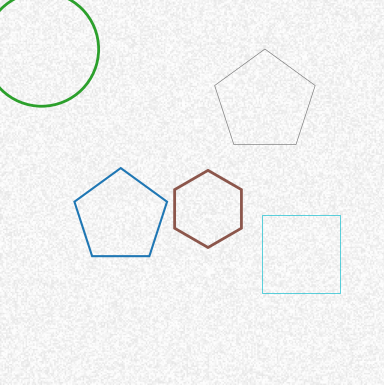[{"shape": "pentagon", "thickness": 1.5, "radius": 0.63, "center": [0.314, 0.437]}, {"shape": "circle", "thickness": 2, "radius": 0.74, "center": [0.108, 0.872]}, {"shape": "hexagon", "thickness": 2, "radius": 0.5, "center": [0.54, 0.457]}, {"shape": "pentagon", "thickness": 0.5, "radius": 0.69, "center": [0.688, 0.735]}, {"shape": "square", "thickness": 0.5, "radius": 0.51, "center": [0.781, 0.341]}]